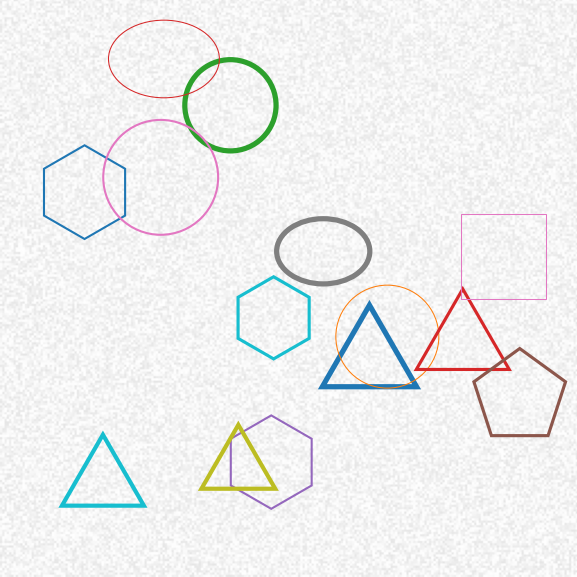[{"shape": "triangle", "thickness": 2.5, "radius": 0.47, "center": [0.64, 0.377]}, {"shape": "hexagon", "thickness": 1, "radius": 0.41, "center": [0.146, 0.666]}, {"shape": "circle", "thickness": 0.5, "radius": 0.45, "center": [0.671, 0.416]}, {"shape": "circle", "thickness": 2.5, "radius": 0.4, "center": [0.399, 0.817]}, {"shape": "oval", "thickness": 0.5, "radius": 0.48, "center": [0.284, 0.897]}, {"shape": "triangle", "thickness": 1.5, "radius": 0.46, "center": [0.801, 0.406]}, {"shape": "hexagon", "thickness": 1, "radius": 0.4, "center": [0.47, 0.199]}, {"shape": "pentagon", "thickness": 1.5, "radius": 0.42, "center": [0.9, 0.312]}, {"shape": "square", "thickness": 0.5, "radius": 0.37, "center": [0.872, 0.556]}, {"shape": "circle", "thickness": 1, "radius": 0.5, "center": [0.278, 0.692]}, {"shape": "oval", "thickness": 2.5, "radius": 0.4, "center": [0.56, 0.564]}, {"shape": "triangle", "thickness": 2, "radius": 0.37, "center": [0.413, 0.19]}, {"shape": "hexagon", "thickness": 1.5, "radius": 0.36, "center": [0.474, 0.449]}, {"shape": "triangle", "thickness": 2, "radius": 0.41, "center": [0.178, 0.164]}]